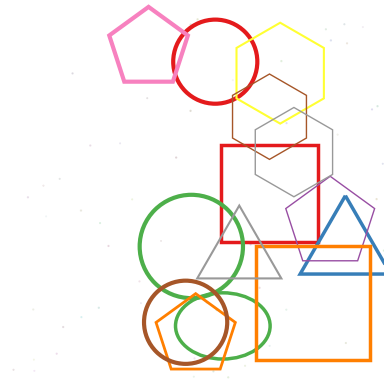[{"shape": "circle", "thickness": 3, "radius": 0.55, "center": [0.559, 0.84]}, {"shape": "square", "thickness": 2.5, "radius": 0.63, "center": [0.7, 0.497]}, {"shape": "triangle", "thickness": 2.5, "radius": 0.68, "center": [0.897, 0.356]}, {"shape": "circle", "thickness": 3, "radius": 0.67, "center": [0.497, 0.36]}, {"shape": "oval", "thickness": 2.5, "radius": 0.61, "center": [0.579, 0.153]}, {"shape": "pentagon", "thickness": 1, "radius": 0.61, "center": [0.858, 0.421]}, {"shape": "square", "thickness": 2.5, "radius": 0.74, "center": [0.814, 0.212]}, {"shape": "pentagon", "thickness": 2, "radius": 0.54, "center": [0.508, 0.129]}, {"shape": "hexagon", "thickness": 1.5, "radius": 0.66, "center": [0.728, 0.81]}, {"shape": "hexagon", "thickness": 1, "radius": 0.55, "center": [0.7, 0.697]}, {"shape": "circle", "thickness": 3, "radius": 0.54, "center": [0.482, 0.163]}, {"shape": "pentagon", "thickness": 3, "radius": 0.54, "center": [0.386, 0.875]}, {"shape": "triangle", "thickness": 1.5, "radius": 0.63, "center": [0.621, 0.34]}, {"shape": "hexagon", "thickness": 1, "radius": 0.58, "center": [0.763, 0.605]}]